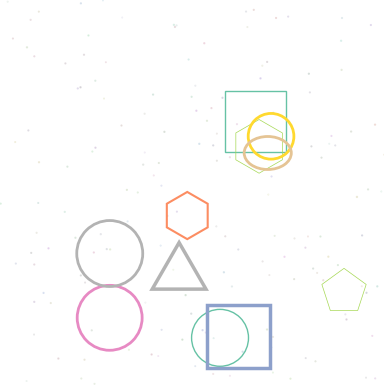[{"shape": "circle", "thickness": 1, "radius": 0.37, "center": [0.572, 0.123]}, {"shape": "square", "thickness": 1, "radius": 0.4, "center": [0.663, 0.685]}, {"shape": "hexagon", "thickness": 1.5, "radius": 0.31, "center": [0.486, 0.44]}, {"shape": "square", "thickness": 2.5, "radius": 0.41, "center": [0.62, 0.127]}, {"shape": "circle", "thickness": 2, "radius": 0.42, "center": [0.285, 0.175]}, {"shape": "hexagon", "thickness": 0.5, "radius": 0.35, "center": [0.673, 0.62]}, {"shape": "pentagon", "thickness": 0.5, "radius": 0.3, "center": [0.894, 0.242]}, {"shape": "circle", "thickness": 2, "radius": 0.3, "center": [0.704, 0.646]}, {"shape": "oval", "thickness": 2, "radius": 0.31, "center": [0.695, 0.603]}, {"shape": "triangle", "thickness": 2.5, "radius": 0.4, "center": [0.465, 0.289]}, {"shape": "circle", "thickness": 2, "radius": 0.43, "center": [0.285, 0.341]}]